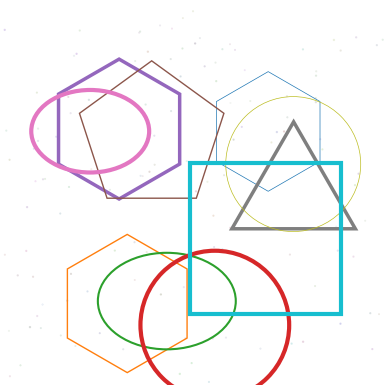[{"shape": "hexagon", "thickness": 0.5, "radius": 0.78, "center": [0.697, 0.659]}, {"shape": "hexagon", "thickness": 1, "radius": 0.9, "center": [0.33, 0.212]}, {"shape": "oval", "thickness": 1.5, "radius": 0.9, "center": [0.433, 0.218]}, {"shape": "circle", "thickness": 3, "radius": 0.97, "center": [0.558, 0.156]}, {"shape": "hexagon", "thickness": 2.5, "radius": 0.91, "center": [0.309, 0.665]}, {"shape": "pentagon", "thickness": 1, "radius": 0.99, "center": [0.394, 0.645]}, {"shape": "oval", "thickness": 3, "radius": 0.77, "center": [0.234, 0.659]}, {"shape": "triangle", "thickness": 2.5, "radius": 0.93, "center": [0.763, 0.498]}, {"shape": "circle", "thickness": 0.5, "radius": 0.88, "center": [0.762, 0.574]}, {"shape": "square", "thickness": 3, "radius": 0.98, "center": [0.69, 0.381]}]